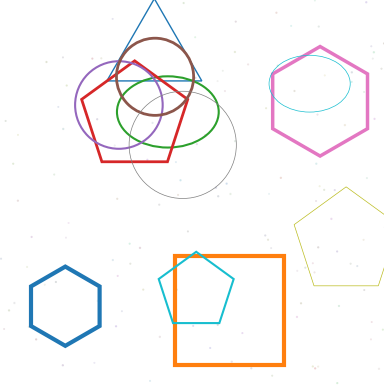[{"shape": "hexagon", "thickness": 3, "radius": 0.51, "center": [0.17, 0.205]}, {"shape": "triangle", "thickness": 1, "radius": 0.71, "center": [0.401, 0.861]}, {"shape": "square", "thickness": 3, "radius": 0.7, "center": [0.597, 0.194]}, {"shape": "oval", "thickness": 1.5, "radius": 0.66, "center": [0.436, 0.709]}, {"shape": "pentagon", "thickness": 2, "radius": 0.72, "center": [0.35, 0.697]}, {"shape": "circle", "thickness": 1.5, "radius": 0.57, "center": [0.309, 0.727]}, {"shape": "circle", "thickness": 2, "radius": 0.5, "center": [0.403, 0.801]}, {"shape": "hexagon", "thickness": 2.5, "radius": 0.71, "center": [0.831, 0.737]}, {"shape": "circle", "thickness": 0.5, "radius": 0.7, "center": [0.475, 0.624]}, {"shape": "pentagon", "thickness": 0.5, "radius": 0.71, "center": [0.899, 0.373]}, {"shape": "oval", "thickness": 0.5, "radius": 0.53, "center": [0.804, 0.783]}, {"shape": "pentagon", "thickness": 1.5, "radius": 0.51, "center": [0.51, 0.244]}]